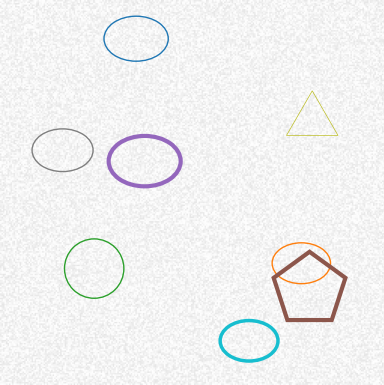[{"shape": "oval", "thickness": 1, "radius": 0.42, "center": [0.354, 0.899]}, {"shape": "oval", "thickness": 1, "radius": 0.38, "center": [0.783, 0.316]}, {"shape": "circle", "thickness": 1, "radius": 0.39, "center": [0.245, 0.302]}, {"shape": "oval", "thickness": 3, "radius": 0.47, "center": [0.376, 0.581]}, {"shape": "pentagon", "thickness": 3, "radius": 0.49, "center": [0.804, 0.248]}, {"shape": "oval", "thickness": 1, "radius": 0.4, "center": [0.163, 0.61]}, {"shape": "triangle", "thickness": 0.5, "radius": 0.39, "center": [0.811, 0.687]}, {"shape": "oval", "thickness": 2.5, "radius": 0.38, "center": [0.647, 0.115]}]